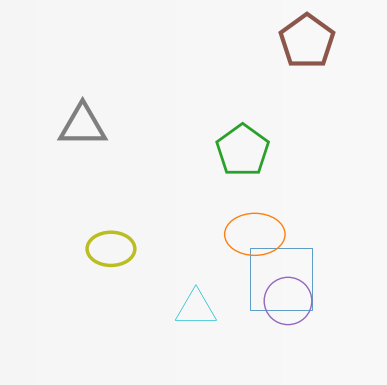[{"shape": "square", "thickness": 0.5, "radius": 0.4, "center": [0.724, 0.276]}, {"shape": "oval", "thickness": 1, "radius": 0.39, "center": [0.658, 0.391]}, {"shape": "pentagon", "thickness": 2, "radius": 0.35, "center": [0.626, 0.609]}, {"shape": "circle", "thickness": 1, "radius": 0.31, "center": [0.743, 0.218]}, {"shape": "pentagon", "thickness": 3, "radius": 0.36, "center": [0.792, 0.893]}, {"shape": "triangle", "thickness": 3, "radius": 0.33, "center": [0.213, 0.674]}, {"shape": "oval", "thickness": 2.5, "radius": 0.31, "center": [0.286, 0.354]}, {"shape": "triangle", "thickness": 0.5, "radius": 0.31, "center": [0.506, 0.199]}]